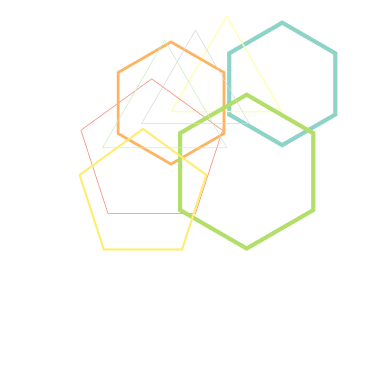[{"shape": "hexagon", "thickness": 3, "radius": 0.8, "center": [0.733, 0.782]}, {"shape": "triangle", "thickness": 1, "radius": 0.83, "center": [0.588, 0.793]}, {"shape": "pentagon", "thickness": 0.5, "radius": 0.97, "center": [0.394, 0.602]}, {"shape": "hexagon", "thickness": 2, "radius": 0.79, "center": [0.444, 0.732]}, {"shape": "hexagon", "thickness": 3, "radius": 1.0, "center": [0.641, 0.554]}, {"shape": "triangle", "thickness": 0.5, "radius": 0.81, "center": [0.508, 0.76]}, {"shape": "triangle", "thickness": 0.5, "radius": 0.93, "center": [0.428, 0.709]}, {"shape": "pentagon", "thickness": 1.5, "radius": 0.87, "center": [0.371, 0.492]}]